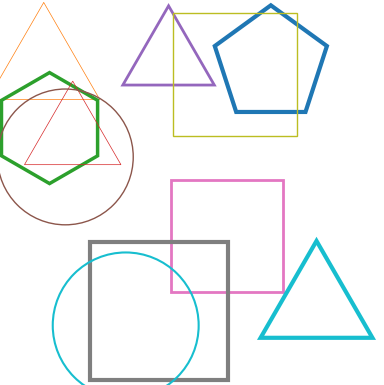[{"shape": "pentagon", "thickness": 3, "radius": 0.77, "center": [0.703, 0.833]}, {"shape": "triangle", "thickness": 0.5, "radius": 0.84, "center": [0.114, 0.826]}, {"shape": "hexagon", "thickness": 2.5, "radius": 0.72, "center": [0.129, 0.667]}, {"shape": "triangle", "thickness": 0.5, "radius": 0.72, "center": [0.189, 0.645]}, {"shape": "triangle", "thickness": 2, "radius": 0.69, "center": [0.438, 0.848]}, {"shape": "circle", "thickness": 1, "radius": 0.88, "center": [0.17, 0.592]}, {"shape": "square", "thickness": 2, "radius": 0.73, "center": [0.591, 0.386]}, {"shape": "square", "thickness": 3, "radius": 0.9, "center": [0.413, 0.193]}, {"shape": "square", "thickness": 1, "radius": 0.8, "center": [0.61, 0.807]}, {"shape": "triangle", "thickness": 3, "radius": 0.84, "center": [0.822, 0.206]}, {"shape": "circle", "thickness": 1.5, "radius": 0.95, "center": [0.327, 0.155]}]